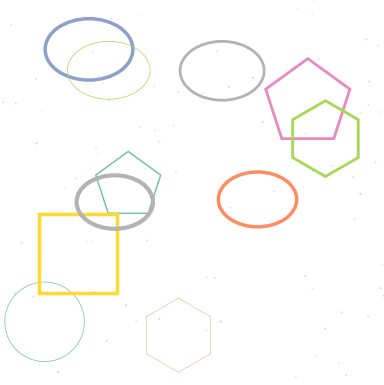[{"shape": "circle", "thickness": 0.5, "radius": 0.52, "center": [0.116, 0.164]}, {"shape": "pentagon", "thickness": 1, "radius": 0.44, "center": [0.333, 0.518]}, {"shape": "oval", "thickness": 2.5, "radius": 0.51, "center": [0.669, 0.482]}, {"shape": "oval", "thickness": 2.5, "radius": 0.57, "center": [0.231, 0.872]}, {"shape": "pentagon", "thickness": 2, "radius": 0.57, "center": [0.799, 0.733]}, {"shape": "oval", "thickness": 0.5, "radius": 0.54, "center": [0.282, 0.817]}, {"shape": "hexagon", "thickness": 2, "radius": 0.49, "center": [0.845, 0.64]}, {"shape": "square", "thickness": 2.5, "radius": 0.51, "center": [0.202, 0.342]}, {"shape": "hexagon", "thickness": 0.5, "radius": 0.48, "center": [0.464, 0.129]}, {"shape": "oval", "thickness": 3, "radius": 0.5, "center": [0.298, 0.475]}, {"shape": "oval", "thickness": 2, "radius": 0.55, "center": [0.577, 0.816]}]